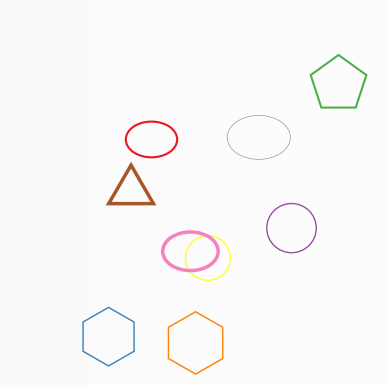[{"shape": "oval", "thickness": 1.5, "radius": 0.33, "center": [0.391, 0.638]}, {"shape": "hexagon", "thickness": 1, "radius": 0.38, "center": [0.28, 0.126]}, {"shape": "pentagon", "thickness": 1.5, "radius": 0.38, "center": [0.874, 0.782]}, {"shape": "circle", "thickness": 1, "radius": 0.32, "center": [0.752, 0.408]}, {"shape": "hexagon", "thickness": 1, "radius": 0.4, "center": [0.505, 0.109]}, {"shape": "circle", "thickness": 1, "radius": 0.29, "center": [0.536, 0.33]}, {"shape": "triangle", "thickness": 2.5, "radius": 0.33, "center": [0.338, 0.504]}, {"shape": "oval", "thickness": 2.5, "radius": 0.36, "center": [0.491, 0.347]}, {"shape": "oval", "thickness": 0.5, "radius": 0.41, "center": [0.668, 0.643]}]